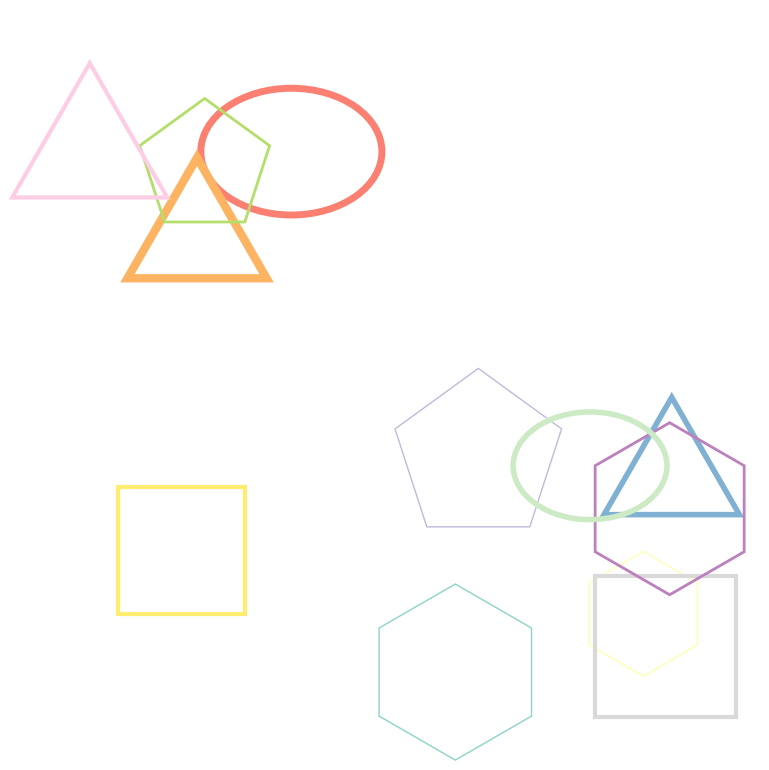[{"shape": "hexagon", "thickness": 0.5, "radius": 0.57, "center": [0.591, 0.127]}, {"shape": "hexagon", "thickness": 0.5, "radius": 0.4, "center": [0.836, 0.203]}, {"shape": "pentagon", "thickness": 0.5, "radius": 0.57, "center": [0.621, 0.408]}, {"shape": "oval", "thickness": 2.5, "radius": 0.59, "center": [0.378, 0.803]}, {"shape": "triangle", "thickness": 2, "radius": 0.51, "center": [0.872, 0.382]}, {"shape": "triangle", "thickness": 3, "radius": 0.52, "center": [0.256, 0.691]}, {"shape": "pentagon", "thickness": 1, "radius": 0.44, "center": [0.266, 0.783]}, {"shape": "triangle", "thickness": 1.5, "radius": 0.58, "center": [0.117, 0.802]}, {"shape": "square", "thickness": 1.5, "radius": 0.46, "center": [0.864, 0.16]}, {"shape": "hexagon", "thickness": 1, "radius": 0.56, "center": [0.87, 0.339]}, {"shape": "oval", "thickness": 2, "radius": 0.5, "center": [0.766, 0.395]}, {"shape": "square", "thickness": 1.5, "radius": 0.41, "center": [0.236, 0.285]}]